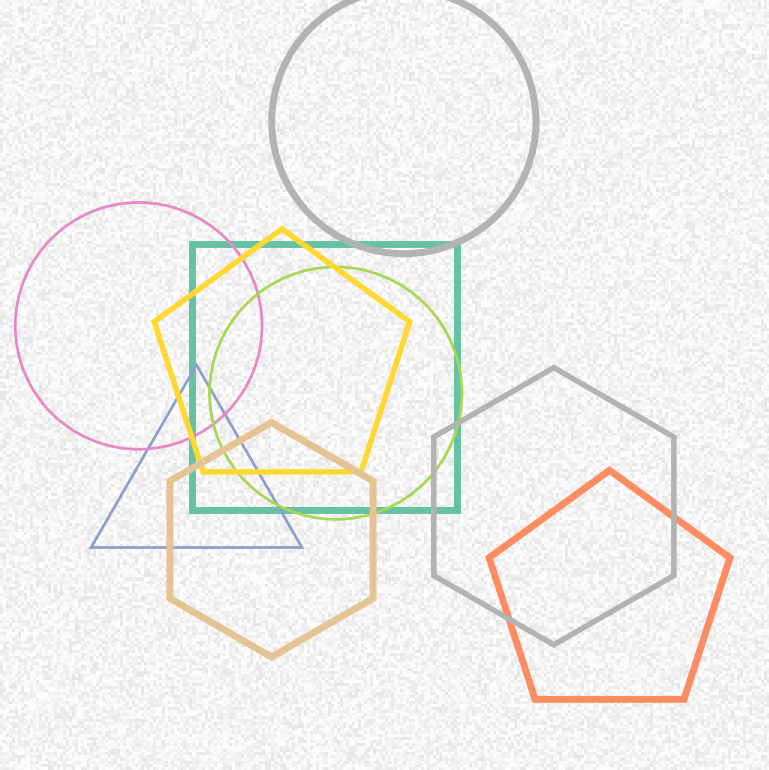[{"shape": "square", "thickness": 2.5, "radius": 0.86, "center": [0.422, 0.51]}, {"shape": "pentagon", "thickness": 2.5, "radius": 0.82, "center": [0.792, 0.225]}, {"shape": "triangle", "thickness": 1, "radius": 0.79, "center": [0.255, 0.368]}, {"shape": "circle", "thickness": 1, "radius": 0.8, "center": [0.18, 0.577]}, {"shape": "circle", "thickness": 1, "radius": 0.82, "center": [0.436, 0.489]}, {"shape": "pentagon", "thickness": 2, "radius": 0.87, "center": [0.366, 0.528]}, {"shape": "hexagon", "thickness": 2.5, "radius": 0.76, "center": [0.353, 0.299]}, {"shape": "circle", "thickness": 2.5, "radius": 0.86, "center": [0.524, 0.842]}, {"shape": "hexagon", "thickness": 2, "radius": 0.9, "center": [0.719, 0.343]}]